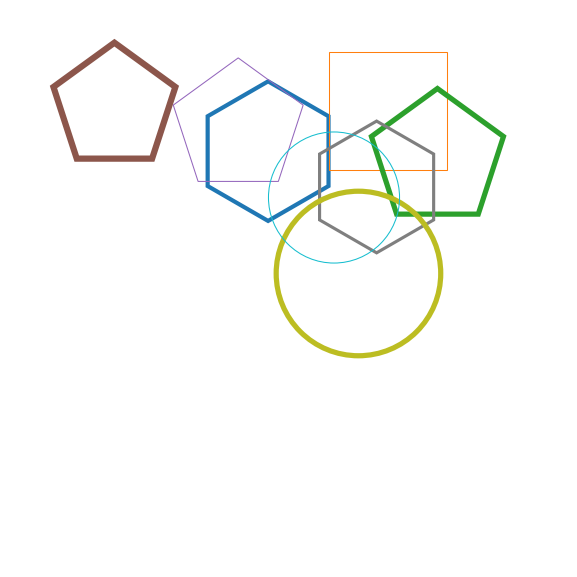[{"shape": "hexagon", "thickness": 2, "radius": 0.6, "center": [0.464, 0.737]}, {"shape": "square", "thickness": 0.5, "radius": 0.51, "center": [0.671, 0.807]}, {"shape": "pentagon", "thickness": 2.5, "radius": 0.6, "center": [0.757, 0.726]}, {"shape": "pentagon", "thickness": 0.5, "radius": 0.59, "center": [0.412, 0.781]}, {"shape": "pentagon", "thickness": 3, "radius": 0.55, "center": [0.198, 0.814]}, {"shape": "hexagon", "thickness": 1.5, "radius": 0.57, "center": [0.652, 0.675]}, {"shape": "circle", "thickness": 2.5, "radius": 0.71, "center": [0.621, 0.526]}, {"shape": "circle", "thickness": 0.5, "radius": 0.57, "center": [0.578, 0.657]}]